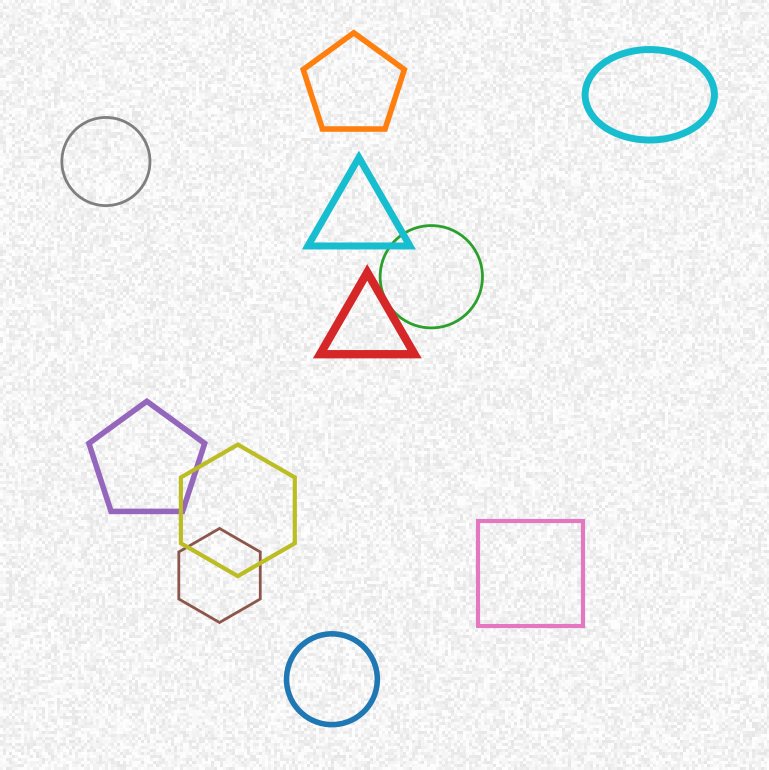[{"shape": "circle", "thickness": 2, "radius": 0.29, "center": [0.431, 0.118]}, {"shape": "pentagon", "thickness": 2, "radius": 0.35, "center": [0.459, 0.888]}, {"shape": "circle", "thickness": 1, "radius": 0.33, "center": [0.56, 0.641]}, {"shape": "triangle", "thickness": 3, "radius": 0.35, "center": [0.477, 0.575]}, {"shape": "pentagon", "thickness": 2, "radius": 0.4, "center": [0.191, 0.4]}, {"shape": "hexagon", "thickness": 1, "radius": 0.31, "center": [0.285, 0.253]}, {"shape": "square", "thickness": 1.5, "radius": 0.34, "center": [0.689, 0.255]}, {"shape": "circle", "thickness": 1, "radius": 0.29, "center": [0.138, 0.79]}, {"shape": "hexagon", "thickness": 1.5, "radius": 0.43, "center": [0.309, 0.337]}, {"shape": "triangle", "thickness": 2.5, "radius": 0.38, "center": [0.466, 0.719]}, {"shape": "oval", "thickness": 2.5, "radius": 0.42, "center": [0.844, 0.877]}]